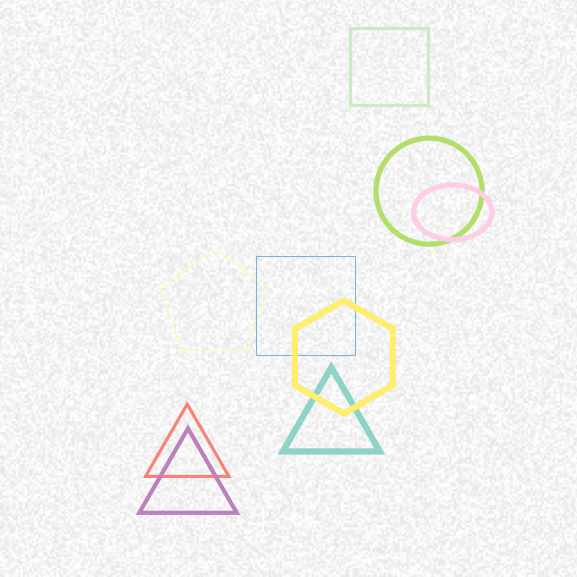[{"shape": "triangle", "thickness": 3, "radius": 0.49, "center": [0.574, 0.266]}, {"shape": "pentagon", "thickness": 0.5, "radius": 0.49, "center": [0.372, 0.471]}, {"shape": "triangle", "thickness": 1.5, "radius": 0.42, "center": [0.324, 0.216]}, {"shape": "square", "thickness": 0.5, "radius": 0.43, "center": [0.53, 0.47]}, {"shape": "circle", "thickness": 2.5, "radius": 0.46, "center": [0.743, 0.668]}, {"shape": "oval", "thickness": 2.5, "radius": 0.34, "center": [0.784, 0.632]}, {"shape": "triangle", "thickness": 2, "radius": 0.49, "center": [0.326, 0.16]}, {"shape": "square", "thickness": 1.5, "radius": 0.34, "center": [0.674, 0.884]}, {"shape": "hexagon", "thickness": 3, "radius": 0.49, "center": [0.595, 0.381]}]